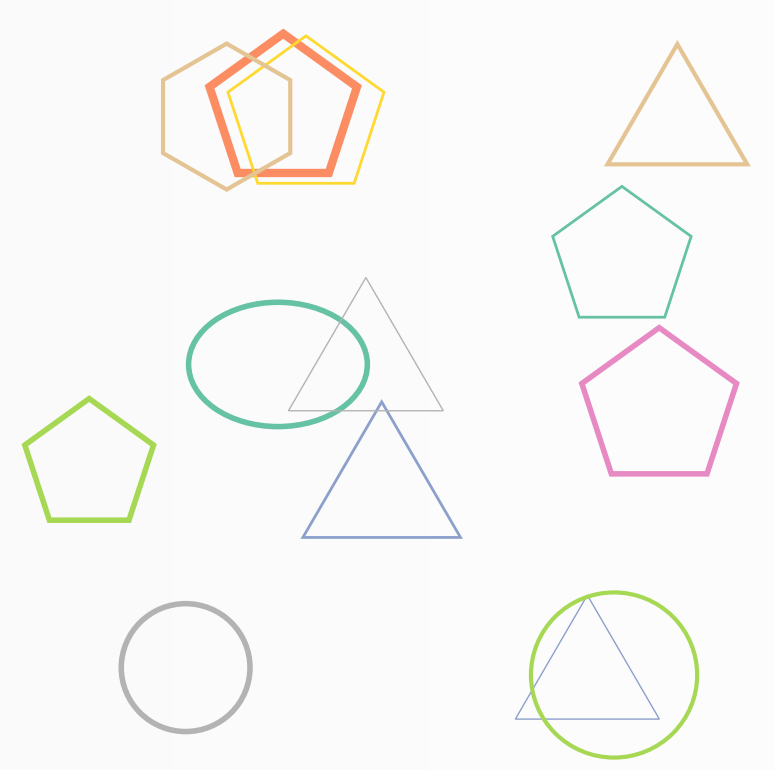[{"shape": "oval", "thickness": 2, "radius": 0.58, "center": [0.359, 0.527]}, {"shape": "pentagon", "thickness": 1, "radius": 0.47, "center": [0.802, 0.664]}, {"shape": "pentagon", "thickness": 3, "radius": 0.5, "center": [0.365, 0.856]}, {"shape": "triangle", "thickness": 0.5, "radius": 0.54, "center": [0.758, 0.12]}, {"shape": "triangle", "thickness": 1, "radius": 0.59, "center": [0.493, 0.361]}, {"shape": "pentagon", "thickness": 2, "radius": 0.52, "center": [0.851, 0.47]}, {"shape": "circle", "thickness": 1.5, "radius": 0.54, "center": [0.792, 0.123]}, {"shape": "pentagon", "thickness": 2, "radius": 0.44, "center": [0.115, 0.395]}, {"shape": "pentagon", "thickness": 1, "radius": 0.53, "center": [0.395, 0.848]}, {"shape": "triangle", "thickness": 1.5, "radius": 0.52, "center": [0.874, 0.839]}, {"shape": "hexagon", "thickness": 1.5, "radius": 0.47, "center": [0.292, 0.849]}, {"shape": "triangle", "thickness": 0.5, "radius": 0.58, "center": [0.472, 0.524]}, {"shape": "circle", "thickness": 2, "radius": 0.42, "center": [0.24, 0.133]}]